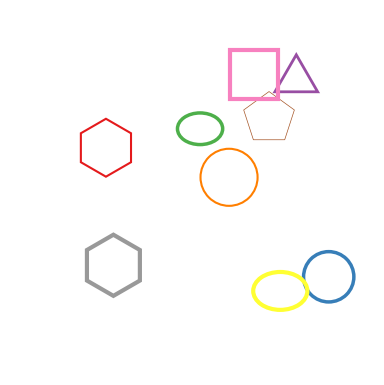[{"shape": "hexagon", "thickness": 1.5, "radius": 0.38, "center": [0.275, 0.616]}, {"shape": "circle", "thickness": 2.5, "radius": 0.33, "center": [0.854, 0.281]}, {"shape": "oval", "thickness": 2.5, "radius": 0.29, "center": [0.52, 0.666]}, {"shape": "triangle", "thickness": 2, "radius": 0.32, "center": [0.77, 0.794]}, {"shape": "circle", "thickness": 1.5, "radius": 0.37, "center": [0.595, 0.539]}, {"shape": "oval", "thickness": 3, "radius": 0.35, "center": [0.728, 0.244]}, {"shape": "pentagon", "thickness": 0.5, "radius": 0.35, "center": [0.699, 0.693]}, {"shape": "square", "thickness": 3, "radius": 0.31, "center": [0.659, 0.807]}, {"shape": "hexagon", "thickness": 3, "radius": 0.4, "center": [0.295, 0.311]}]